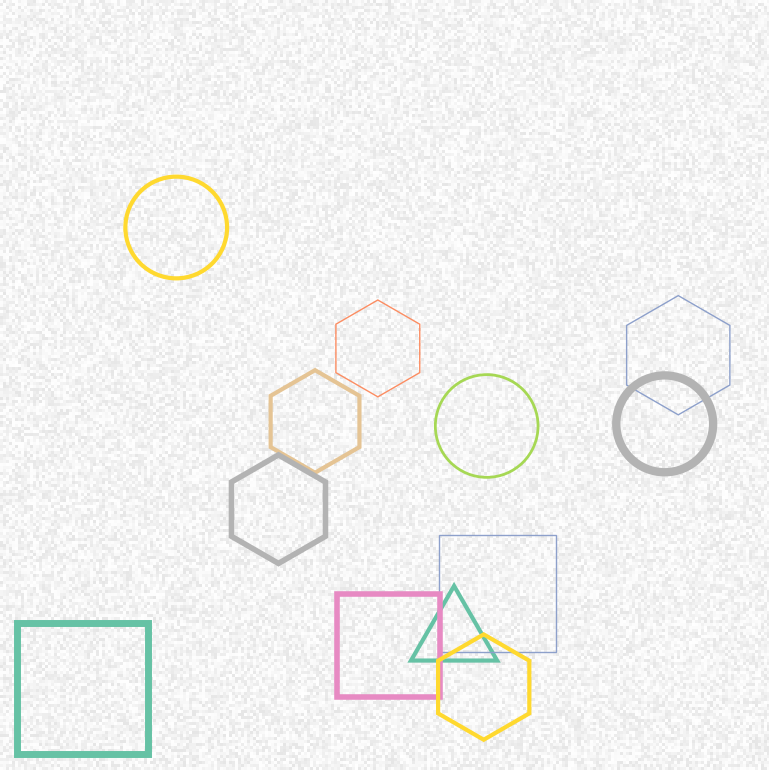[{"shape": "square", "thickness": 2.5, "radius": 0.43, "center": [0.107, 0.106]}, {"shape": "triangle", "thickness": 1.5, "radius": 0.32, "center": [0.59, 0.174]}, {"shape": "hexagon", "thickness": 0.5, "radius": 0.31, "center": [0.491, 0.548]}, {"shape": "hexagon", "thickness": 0.5, "radius": 0.39, "center": [0.881, 0.539]}, {"shape": "square", "thickness": 0.5, "radius": 0.38, "center": [0.646, 0.229]}, {"shape": "square", "thickness": 2, "radius": 0.34, "center": [0.504, 0.162]}, {"shape": "circle", "thickness": 1, "radius": 0.33, "center": [0.632, 0.447]}, {"shape": "hexagon", "thickness": 1.5, "radius": 0.34, "center": [0.628, 0.108]}, {"shape": "circle", "thickness": 1.5, "radius": 0.33, "center": [0.229, 0.705]}, {"shape": "hexagon", "thickness": 1.5, "radius": 0.33, "center": [0.409, 0.453]}, {"shape": "hexagon", "thickness": 2, "radius": 0.35, "center": [0.362, 0.339]}, {"shape": "circle", "thickness": 3, "radius": 0.31, "center": [0.863, 0.45]}]